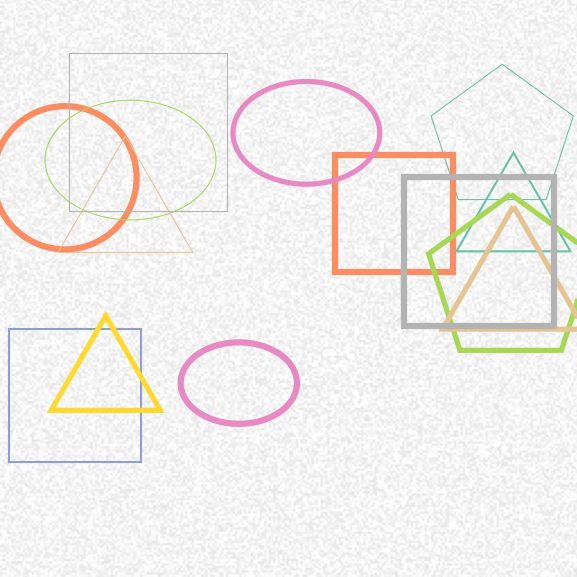[{"shape": "triangle", "thickness": 1, "radius": 0.57, "center": [0.889, 0.621]}, {"shape": "pentagon", "thickness": 0.5, "radius": 0.65, "center": [0.87, 0.758]}, {"shape": "circle", "thickness": 3, "radius": 0.62, "center": [0.113, 0.691]}, {"shape": "square", "thickness": 3, "radius": 0.51, "center": [0.682, 0.63]}, {"shape": "square", "thickness": 1, "radius": 0.57, "center": [0.13, 0.314]}, {"shape": "oval", "thickness": 2.5, "radius": 0.64, "center": [0.53, 0.769]}, {"shape": "oval", "thickness": 3, "radius": 0.5, "center": [0.414, 0.336]}, {"shape": "oval", "thickness": 0.5, "radius": 0.74, "center": [0.226, 0.722]}, {"shape": "pentagon", "thickness": 2.5, "radius": 0.75, "center": [0.884, 0.513]}, {"shape": "triangle", "thickness": 2.5, "radius": 0.55, "center": [0.183, 0.343]}, {"shape": "triangle", "thickness": 0.5, "radius": 0.67, "center": [0.217, 0.629]}, {"shape": "triangle", "thickness": 2.5, "radius": 0.71, "center": [0.889, 0.5]}, {"shape": "square", "thickness": 0.5, "radius": 0.69, "center": [0.256, 0.77]}, {"shape": "square", "thickness": 3, "radius": 0.65, "center": [0.829, 0.564]}]